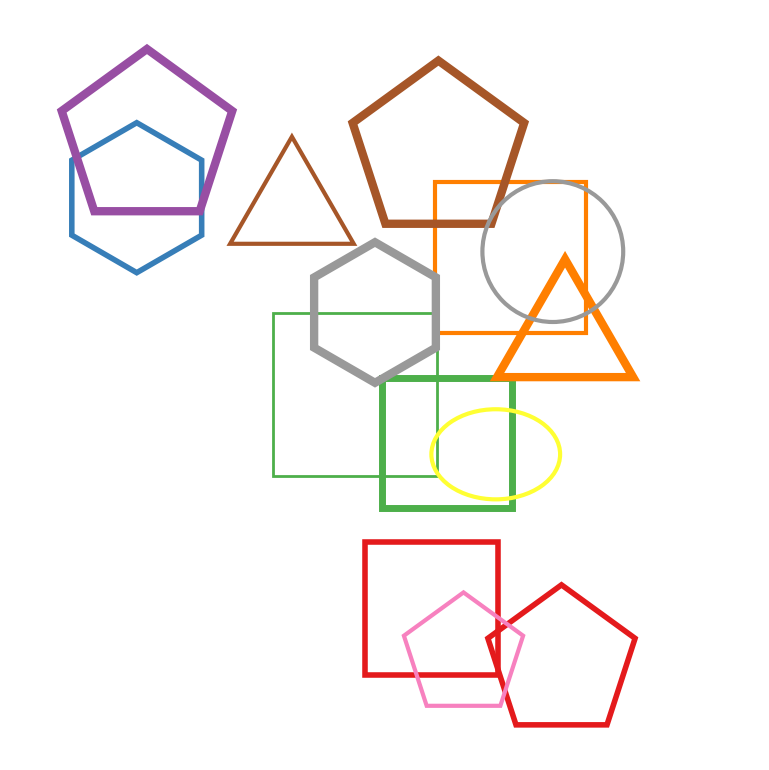[{"shape": "pentagon", "thickness": 2, "radius": 0.5, "center": [0.729, 0.14]}, {"shape": "square", "thickness": 2, "radius": 0.43, "center": [0.561, 0.21]}, {"shape": "hexagon", "thickness": 2, "radius": 0.49, "center": [0.178, 0.743]}, {"shape": "square", "thickness": 2.5, "radius": 0.42, "center": [0.581, 0.425]}, {"shape": "square", "thickness": 1, "radius": 0.53, "center": [0.461, 0.487]}, {"shape": "pentagon", "thickness": 3, "radius": 0.58, "center": [0.191, 0.82]}, {"shape": "triangle", "thickness": 3, "radius": 0.51, "center": [0.734, 0.561]}, {"shape": "square", "thickness": 1.5, "radius": 0.49, "center": [0.663, 0.666]}, {"shape": "oval", "thickness": 1.5, "radius": 0.42, "center": [0.644, 0.41]}, {"shape": "triangle", "thickness": 1.5, "radius": 0.46, "center": [0.379, 0.73]}, {"shape": "pentagon", "thickness": 3, "radius": 0.59, "center": [0.569, 0.804]}, {"shape": "pentagon", "thickness": 1.5, "radius": 0.41, "center": [0.602, 0.149]}, {"shape": "hexagon", "thickness": 3, "radius": 0.46, "center": [0.487, 0.594]}, {"shape": "circle", "thickness": 1.5, "radius": 0.46, "center": [0.718, 0.673]}]